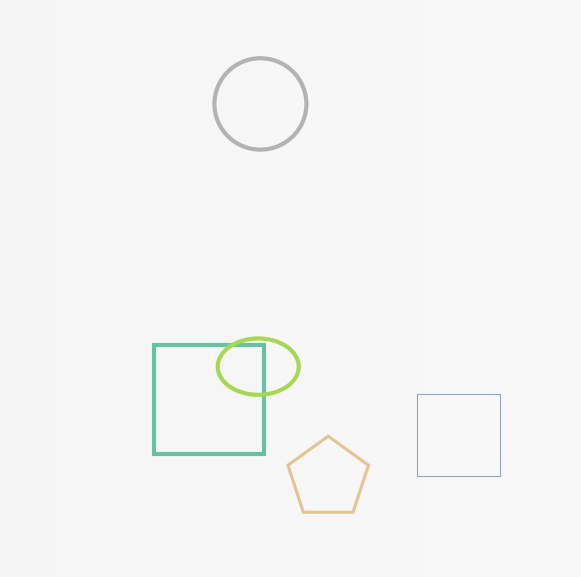[{"shape": "square", "thickness": 2, "radius": 0.47, "center": [0.359, 0.307]}, {"shape": "square", "thickness": 0.5, "radius": 0.36, "center": [0.789, 0.246]}, {"shape": "oval", "thickness": 2, "radius": 0.35, "center": [0.444, 0.364]}, {"shape": "pentagon", "thickness": 1.5, "radius": 0.36, "center": [0.565, 0.171]}, {"shape": "circle", "thickness": 2, "radius": 0.4, "center": [0.448, 0.819]}]